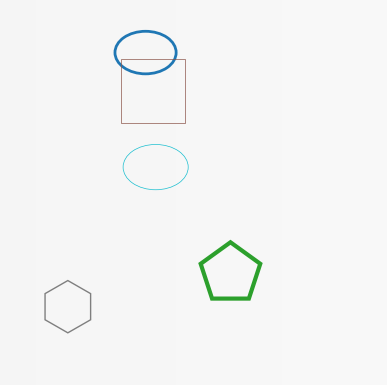[{"shape": "oval", "thickness": 2, "radius": 0.39, "center": [0.376, 0.863]}, {"shape": "pentagon", "thickness": 3, "radius": 0.4, "center": [0.595, 0.29]}, {"shape": "square", "thickness": 0.5, "radius": 0.41, "center": [0.395, 0.764]}, {"shape": "hexagon", "thickness": 1, "radius": 0.34, "center": [0.175, 0.203]}, {"shape": "oval", "thickness": 0.5, "radius": 0.42, "center": [0.402, 0.566]}]